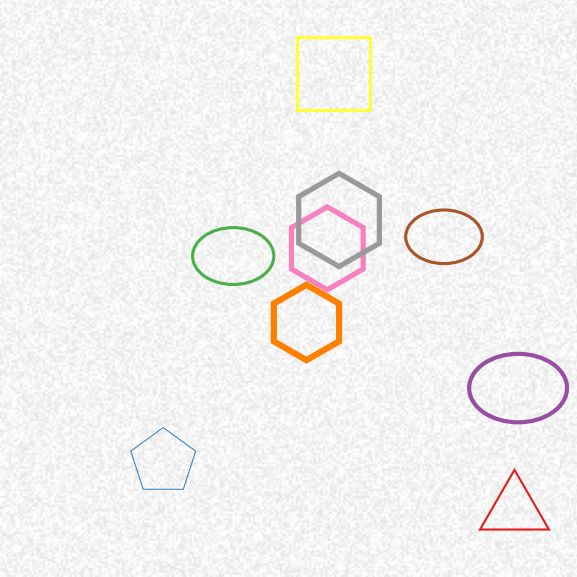[{"shape": "triangle", "thickness": 1, "radius": 0.34, "center": [0.891, 0.117]}, {"shape": "pentagon", "thickness": 0.5, "radius": 0.3, "center": [0.283, 0.2]}, {"shape": "oval", "thickness": 1.5, "radius": 0.35, "center": [0.404, 0.556]}, {"shape": "oval", "thickness": 2, "radius": 0.42, "center": [0.897, 0.327]}, {"shape": "hexagon", "thickness": 3, "radius": 0.33, "center": [0.531, 0.441]}, {"shape": "square", "thickness": 1.5, "radius": 0.31, "center": [0.577, 0.872]}, {"shape": "oval", "thickness": 1.5, "radius": 0.33, "center": [0.769, 0.589]}, {"shape": "hexagon", "thickness": 2.5, "radius": 0.36, "center": [0.567, 0.569]}, {"shape": "hexagon", "thickness": 2.5, "radius": 0.4, "center": [0.587, 0.618]}]